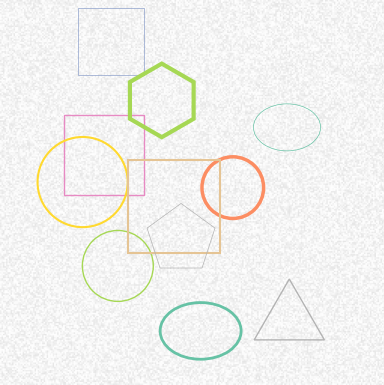[{"shape": "oval", "thickness": 2, "radius": 0.53, "center": [0.521, 0.141]}, {"shape": "oval", "thickness": 0.5, "radius": 0.44, "center": [0.746, 0.669]}, {"shape": "circle", "thickness": 2.5, "radius": 0.4, "center": [0.605, 0.513]}, {"shape": "square", "thickness": 0.5, "radius": 0.43, "center": [0.289, 0.892]}, {"shape": "square", "thickness": 1, "radius": 0.52, "center": [0.271, 0.597]}, {"shape": "hexagon", "thickness": 3, "radius": 0.48, "center": [0.42, 0.739]}, {"shape": "circle", "thickness": 1, "radius": 0.46, "center": [0.306, 0.309]}, {"shape": "circle", "thickness": 1.5, "radius": 0.59, "center": [0.215, 0.527]}, {"shape": "square", "thickness": 1.5, "radius": 0.6, "center": [0.451, 0.464]}, {"shape": "pentagon", "thickness": 0.5, "radius": 0.46, "center": [0.47, 0.379]}, {"shape": "triangle", "thickness": 1, "radius": 0.53, "center": [0.751, 0.17]}]